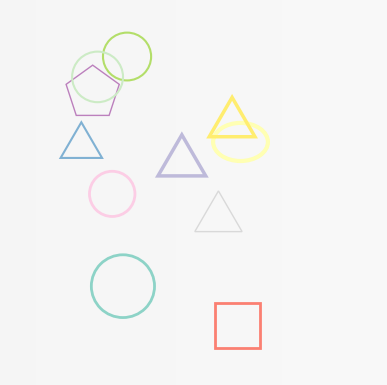[{"shape": "circle", "thickness": 2, "radius": 0.41, "center": [0.317, 0.257]}, {"shape": "oval", "thickness": 3, "radius": 0.35, "center": [0.621, 0.631]}, {"shape": "triangle", "thickness": 2.5, "radius": 0.36, "center": [0.469, 0.579]}, {"shape": "square", "thickness": 2, "radius": 0.29, "center": [0.613, 0.154]}, {"shape": "triangle", "thickness": 1.5, "radius": 0.31, "center": [0.21, 0.621]}, {"shape": "circle", "thickness": 1.5, "radius": 0.31, "center": [0.328, 0.853]}, {"shape": "circle", "thickness": 2, "radius": 0.29, "center": [0.29, 0.496]}, {"shape": "triangle", "thickness": 1, "radius": 0.35, "center": [0.564, 0.434]}, {"shape": "pentagon", "thickness": 1, "radius": 0.36, "center": [0.239, 0.759]}, {"shape": "circle", "thickness": 1.5, "radius": 0.33, "center": [0.252, 0.8]}, {"shape": "triangle", "thickness": 2.5, "radius": 0.34, "center": [0.599, 0.679]}]